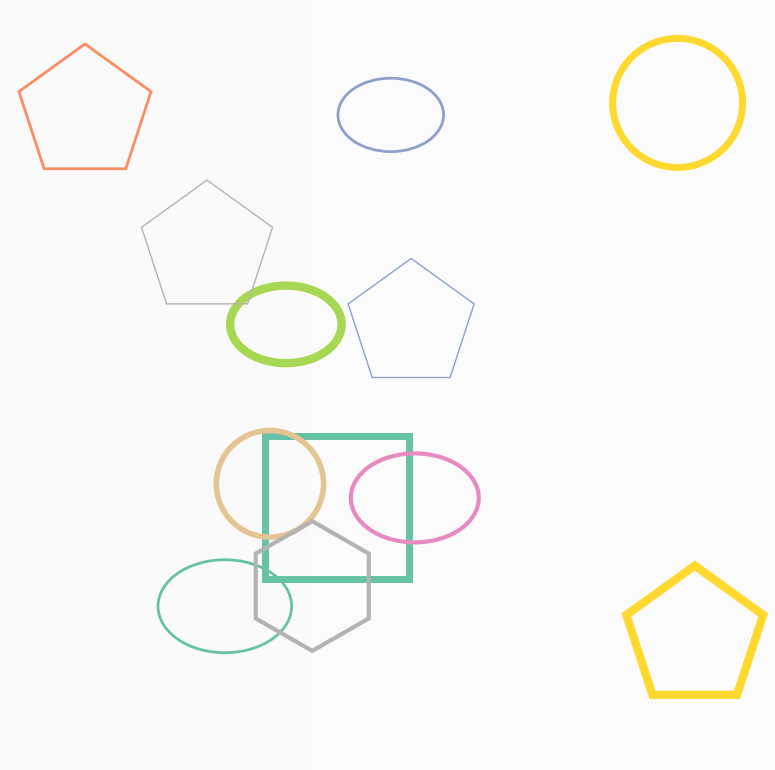[{"shape": "oval", "thickness": 1, "radius": 0.43, "center": [0.29, 0.213]}, {"shape": "square", "thickness": 2.5, "radius": 0.46, "center": [0.435, 0.341]}, {"shape": "pentagon", "thickness": 1, "radius": 0.45, "center": [0.11, 0.853]}, {"shape": "pentagon", "thickness": 0.5, "radius": 0.43, "center": [0.531, 0.579]}, {"shape": "oval", "thickness": 1, "radius": 0.34, "center": [0.504, 0.851]}, {"shape": "oval", "thickness": 1.5, "radius": 0.41, "center": [0.535, 0.353]}, {"shape": "oval", "thickness": 3, "radius": 0.36, "center": [0.369, 0.579]}, {"shape": "circle", "thickness": 2.5, "radius": 0.42, "center": [0.874, 0.866]}, {"shape": "pentagon", "thickness": 3, "radius": 0.46, "center": [0.896, 0.173]}, {"shape": "circle", "thickness": 2, "radius": 0.35, "center": [0.348, 0.372]}, {"shape": "hexagon", "thickness": 1.5, "radius": 0.42, "center": [0.403, 0.239]}, {"shape": "pentagon", "thickness": 0.5, "radius": 0.44, "center": [0.267, 0.677]}]